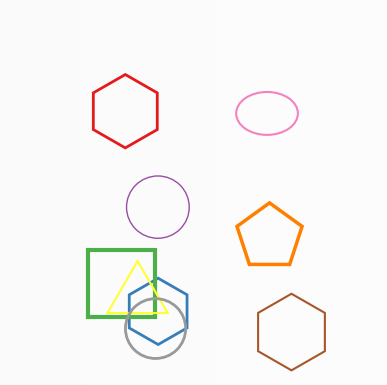[{"shape": "hexagon", "thickness": 2, "radius": 0.48, "center": [0.323, 0.711]}, {"shape": "hexagon", "thickness": 2, "radius": 0.43, "center": [0.408, 0.191]}, {"shape": "square", "thickness": 3, "radius": 0.43, "center": [0.312, 0.263]}, {"shape": "circle", "thickness": 1, "radius": 0.4, "center": [0.407, 0.462]}, {"shape": "pentagon", "thickness": 2.5, "radius": 0.44, "center": [0.696, 0.385]}, {"shape": "triangle", "thickness": 1.5, "radius": 0.45, "center": [0.355, 0.232]}, {"shape": "hexagon", "thickness": 1.5, "radius": 0.5, "center": [0.752, 0.138]}, {"shape": "oval", "thickness": 1.5, "radius": 0.4, "center": [0.689, 0.705]}, {"shape": "circle", "thickness": 2, "radius": 0.39, "center": [0.401, 0.147]}]